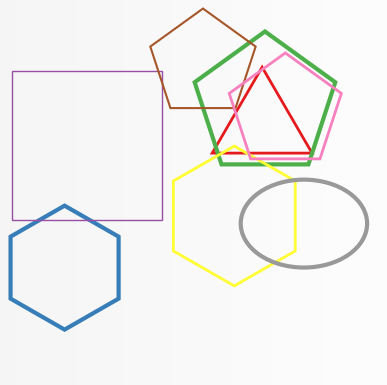[{"shape": "triangle", "thickness": 2, "radius": 0.74, "center": [0.676, 0.677]}, {"shape": "hexagon", "thickness": 3, "radius": 0.8, "center": [0.167, 0.305]}, {"shape": "pentagon", "thickness": 3, "radius": 0.95, "center": [0.684, 0.727]}, {"shape": "square", "thickness": 1, "radius": 0.97, "center": [0.224, 0.622]}, {"shape": "hexagon", "thickness": 2, "radius": 0.91, "center": [0.605, 0.439]}, {"shape": "pentagon", "thickness": 1.5, "radius": 0.71, "center": [0.524, 0.835]}, {"shape": "pentagon", "thickness": 2, "radius": 0.76, "center": [0.736, 0.71]}, {"shape": "oval", "thickness": 3, "radius": 0.82, "center": [0.784, 0.419]}]